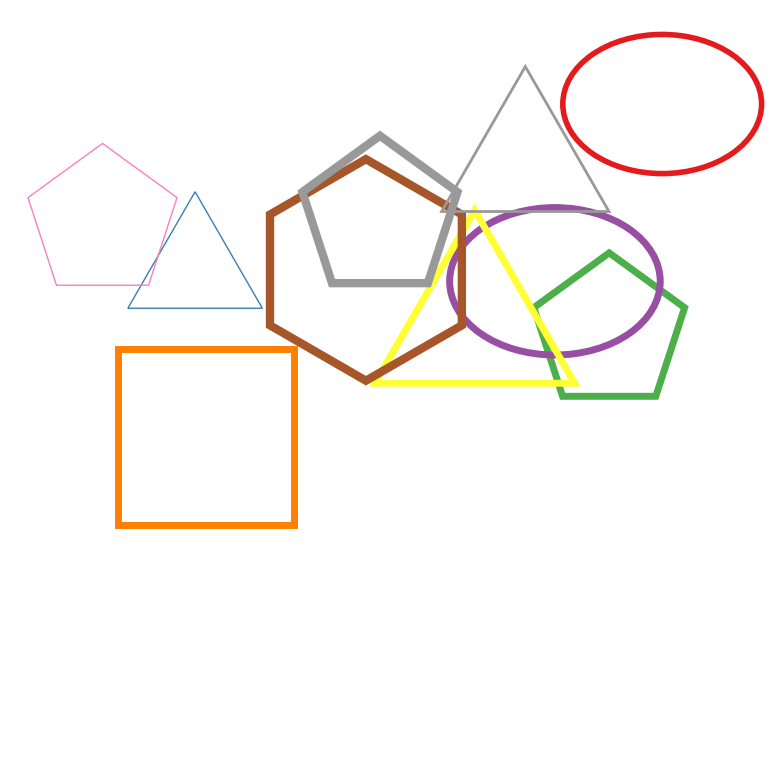[{"shape": "oval", "thickness": 2, "radius": 0.65, "center": [0.86, 0.865]}, {"shape": "triangle", "thickness": 0.5, "radius": 0.5, "center": [0.253, 0.65]}, {"shape": "pentagon", "thickness": 2.5, "radius": 0.51, "center": [0.791, 0.569]}, {"shape": "oval", "thickness": 2.5, "radius": 0.68, "center": [0.721, 0.635]}, {"shape": "square", "thickness": 2.5, "radius": 0.57, "center": [0.268, 0.433]}, {"shape": "triangle", "thickness": 2.5, "radius": 0.75, "center": [0.617, 0.577]}, {"shape": "hexagon", "thickness": 3, "radius": 0.72, "center": [0.475, 0.649]}, {"shape": "pentagon", "thickness": 0.5, "radius": 0.51, "center": [0.133, 0.712]}, {"shape": "triangle", "thickness": 1, "radius": 0.63, "center": [0.682, 0.788]}, {"shape": "pentagon", "thickness": 3, "radius": 0.53, "center": [0.493, 0.718]}]